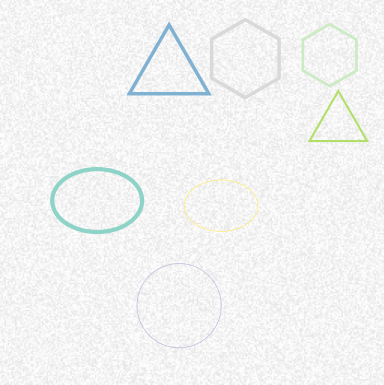[{"shape": "oval", "thickness": 3, "radius": 0.58, "center": [0.252, 0.479]}, {"shape": "circle", "thickness": 0.5, "radius": 0.55, "center": [0.465, 0.206]}, {"shape": "triangle", "thickness": 2.5, "radius": 0.6, "center": [0.439, 0.816]}, {"shape": "triangle", "thickness": 1.5, "radius": 0.43, "center": [0.879, 0.677]}, {"shape": "hexagon", "thickness": 2.5, "radius": 0.51, "center": [0.637, 0.848]}, {"shape": "hexagon", "thickness": 2, "radius": 0.4, "center": [0.856, 0.857]}, {"shape": "oval", "thickness": 0.5, "radius": 0.48, "center": [0.574, 0.466]}]